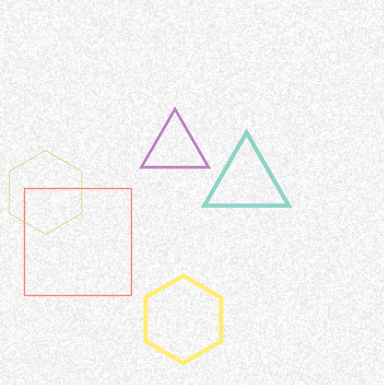[{"shape": "triangle", "thickness": 3, "radius": 0.63, "center": [0.64, 0.529]}, {"shape": "square", "thickness": 1, "radius": 0.69, "center": [0.202, 0.373]}, {"shape": "hexagon", "thickness": 0.5, "radius": 0.54, "center": [0.118, 0.5]}, {"shape": "triangle", "thickness": 2, "radius": 0.5, "center": [0.455, 0.616]}, {"shape": "hexagon", "thickness": 3, "radius": 0.57, "center": [0.476, 0.17]}]